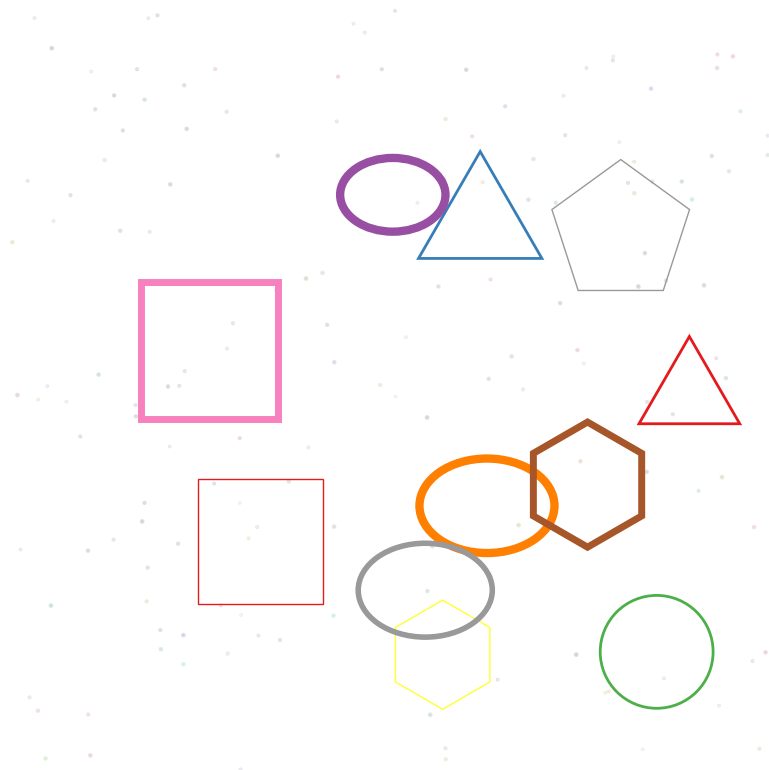[{"shape": "triangle", "thickness": 1, "radius": 0.38, "center": [0.895, 0.487]}, {"shape": "square", "thickness": 0.5, "radius": 0.41, "center": [0.338, 0.297]}, {"shape": "triangle", "thickness": 1, "radius": 0.46, "center": [0.624, 0.711]}, {"shape": "circle", "thickness": 1, "radius": 0.37, "center": [0.853, 0.153]}, {"shape": "oval", "thickness": 3, "radius": 0.34, "center": [0.51, 0.747]}, {"shape": "oval", "thickness": 3, "radius": 0.44, "center": [0.632, 0.343]}, {"shape": "hexagon", "thickness": 0.5, "radius": 0.35, "center": [0.575, 0.15]}, {"shape": "hexagon", "thickness": 2.5, "radius": 0.41, "center": [0.763, 0.371]}, {"shape": "square", "thickness": 2.5, "radius": 0.44, "center": [0.272, 0.545]}, {"shape": "pentagon", "thickness": 0.5, "radius": 0.47, "center": [0.806, 0.699]}, {"shape": "oval", "thickness": 2, "radius": 0.44, "center": [0.552, 0.234]}]